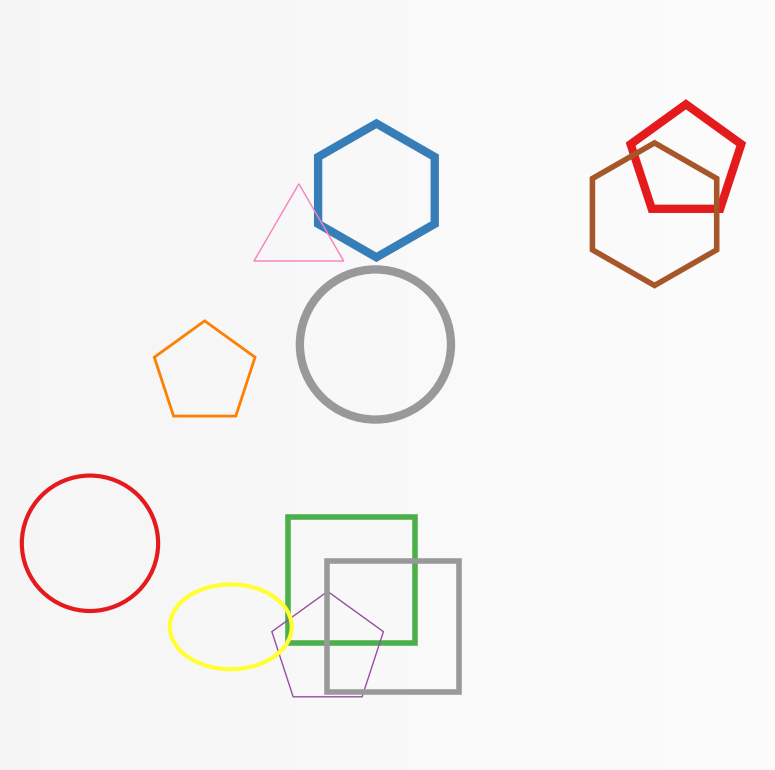[{"shape": "pentagon", "thickness": 3, "radius": 0.38, "center": [0.885, 0.79]}, {"shape": "circle", "thickness": 1.5, "radius": 0.44, "center": [0.116, 0.294]}, {"shape": "hexagon", "thickness": 3, "radius": 0.43, "center": [0.486, 0.753]}, {"shape": "square", "thickness": 2, "radius": 0.41, "center": [0.454, 0.246]}, {"shape": "pentagon", "thickness": 0.5, "radius": 0.38, "center": [0.423, 0.156]}, {"shape": "pentagon", "thickness": 1, "radius": 0.34, "center": [0.264, 0.515]}, {"shape": "oval", "thickness": 1.5, "radius": 0.39, "center": [0.298, 0.186]}, {"shape": "hexagon", "thickness": 2, "radius": 0.46, "center": [0.845, 0.722]}, {"shape": "triangle", "thickness": 0.5, "radius": 0.33, "center": [0.386, 0.694]}, {"shape": "circle", "thickness": 3, "radius": 0.49, "center": [0.484, 0.553]}, {"shape": "square", "thickness": 2, "radius": 0.43, "center": [0.507, 0.187]}]